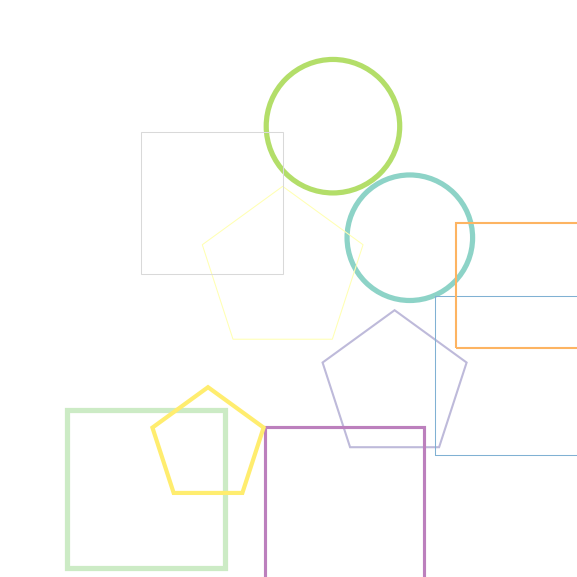[{"shape": "circle", "thickness": 2.5, "radius": 0.54, "center": [0.71, 0.587]}, {"shape": "pentagon", "thickness": 0.5, "radius": 0.73, "center": [0.489, 0.53]}, {"shape": "pentagon", "thickness": 1, "radius": 0.66, "center": [0.683, 0.331]}, {"shape": "square", "thickness": 0.5, "radius": 0.69, "center": [0.89, 0.349]}, {"shape": "square", "thickness": 1, "radius": 0.54, "center": [0.898, 0.505]}, {"shape": "circle", "thickness": 2.5, "radius": 0.58, "center": [0.577, 0.781]}, {"shape": "square", "thickness": 0.5, "radius": 0.61, "center": [0.366, 0.647]}, {"shape": "square", "thickness": 1.5, "radius": 0.69, "center": [0.597, 0.121]}, {"shape": "square", "thickness": 2.5, "radius": 0.68, "center": [0.253, 0.152]}, {"shape": "pentagon", "thickness": 2, "radius": 0.51, "center": [0.36, 0.227]}]